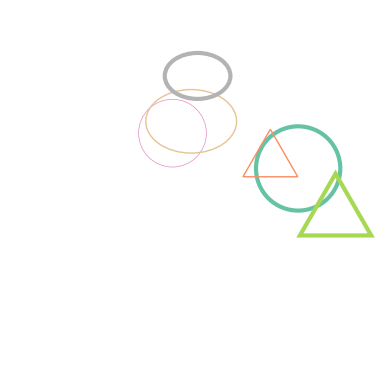[{"shape": "circle", "thickness": 3, "radius": 0.55, "center": [0.774, 0.562]}, {"shape": "triangle", "thickness": 1, "radius": 0.41, "center": [0.702, 0.582]}, {"shape": "circle", "thickness": 0.5, "radius": 0.44, "center": [0.448, 0.654]}, {"shape": "triangle", "thickness": 3, "radius": 0.53, "center": [0.872, 0.442]}, {"shape": "oval", "thickness": 1, "radius": 0.59, "center": [0.497, 0.685]}, {"shape": "oval", "thickness": 3, "radius": 0.43, "center": [0.513, 0.803]}]